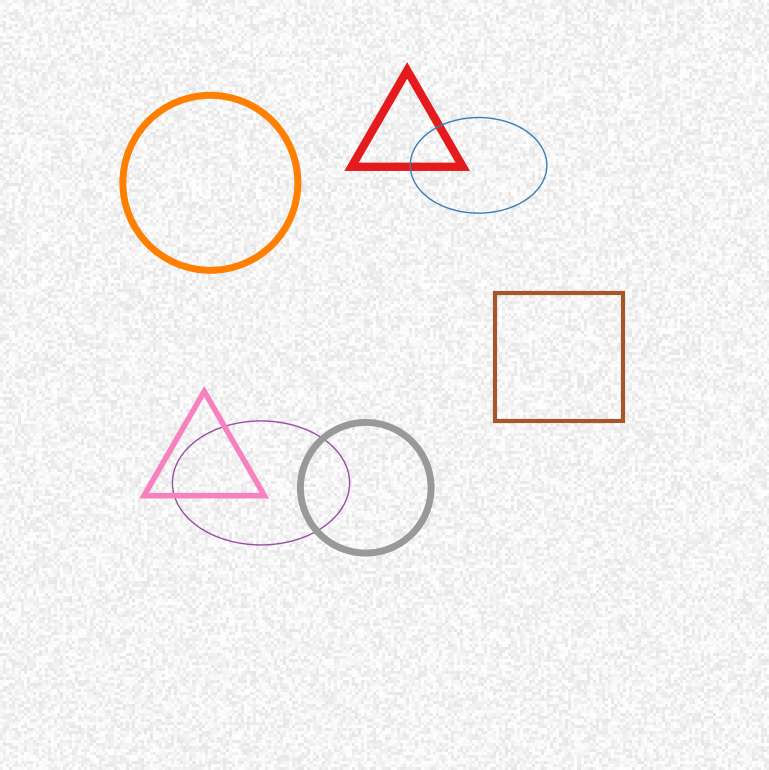[{"shape": "triangle", "thickness": 3, "radius": 0.42, "center": [0.529, 0.825]}, {"shape": "oval", "thickness": 0.5, "radius": 0.44, "center": [0.621, 0.785]}, {"shape": "oval", "thickness": 0.5, "radius": 0.58, "center": [0.339, 0.373]}, {"shape": "circle", "thickness": 2.5, "radius": 0.57, "center": [0.273, 0.763]}, {"shape": "square", "thickness": 1.5, "radius": 0.42, "center": [0.726, 0.536]}, {"shape": "triangle", "thickness": 2, "radius": 0.45, "center": [0.265, 0.401]}, {"shape": "circle", "thickness": 2.5, "radius": 0.42, "center": [0.475, 0.367]}]